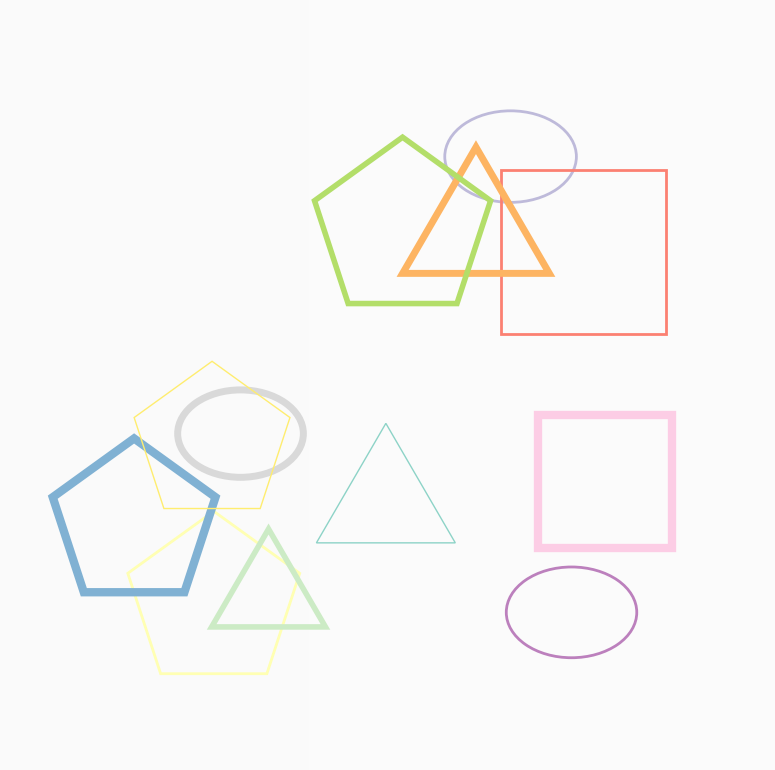[{"shape": "triangle", "thickness": 0.5, "radius": 0.52, "center": [0.498, 0.347]}, {"shape": "pentagon", "thickness": 1, "radius": 0.58, "center": [0.276, 0.219]}, {"shape": "oval", "thickness": 1, "radius": 0.42, "center": [0.659, 0.797]}, {"shape": "square", "thickness": 1, "radius": 0.53, "center": [0.753, 0.672]}, {"shape": "pentagon", "thickness": 3, "radius": 0.55, "center": [0.173, 0.32]}, {"shape": "triangle", "thickness": 2.5, "radius": 0.55, "center": [0.614, 0.7]}, {"shape": "pentagon", "thickness": 2, "radius": 0.6, "center": [0.519, 0.702]}, {"shape": "square", "thickness": 3, "radius": 0.43, "center": [0.781, 0.375]}, {"shape": "oval", "thickness": 2.5, "radius": 0.41, "center": [0.31, 0.437]}, {"shape": "oval", "thickness": 1, "radius": 0.42, "center": [0.737, 0.205]}, {"shape": "triangle", "thickness": 2, "radius": 0.42, "center": [0.347, 0.228]}, {"shape": "pentagon", "thickness": 0.5, "radius": 0.53, "center": [0.274, 0.425]}]